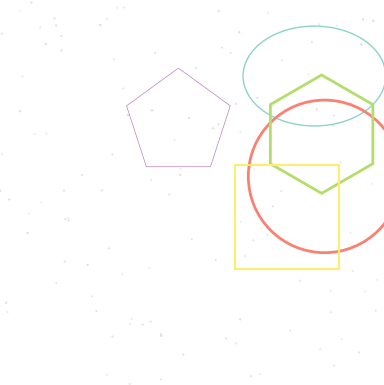[{"shape": "oval", "thickness": 1, "radius": 0.93, "center": [0.817, 0.803]}, {"shape": "circle", "thickness": 2, "radius": 0.99, "center": [0.843, 0.542]}, {"shape": "hexagon", "thickness": 2, "radius": 0.77, "center": [0.835, 0.652]}, {"shape": "pentagon", "thickness": 0.5, "radius": 0.71, "center": [0.463, 0.681]}, {"shape": "square", "thickness": 1.5, "radius": 0.68, "center": [0.745, 0.437]}]